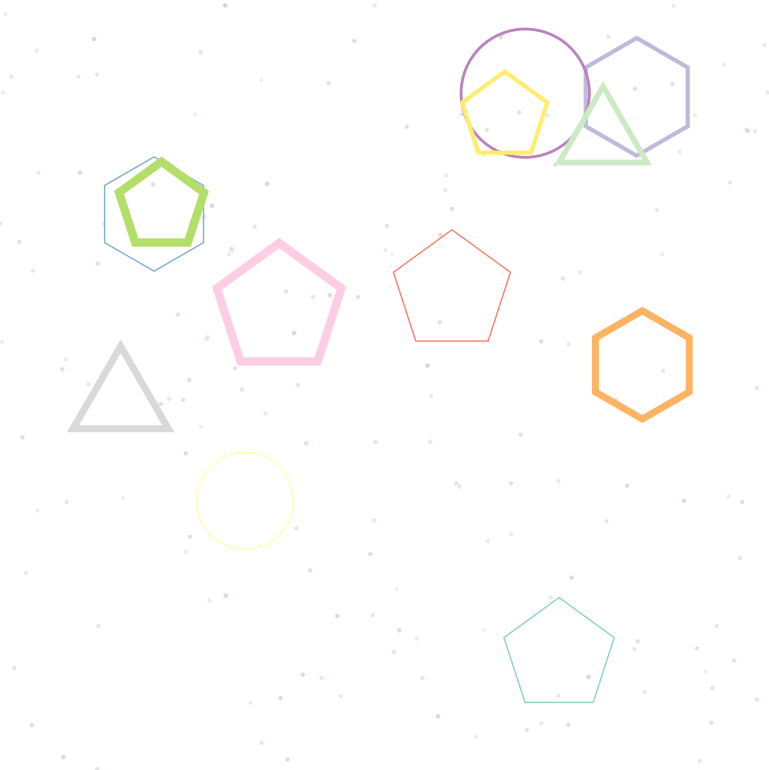[{"shape": "pentagon", "thickness": 0.5, "radius": 0.38, "center": [0.726, 0.149]}, {"shape": "circle", "thickness": 0.5, "radius": 0.31, "center": [0.318, 0.35]}, {"shape": "hexagon", "thickness": 1.5, "radius": 0.38, "center": [0.827, 0.874]}, {"shape": "pentagon", "thickness": 0.5, "radius": 0.4, "center": [0.587, 0.622]}, {"shape": "hexagon", "thickness": 0.5, "radius": 0.37, "center": [0.2, 0.722]}, {"shape": "hexagon", "thickness": 2.5, "radius": 0.35, "center": [0.834, 0.526]}, {"shape": "pentagon", "thickness": 3, "radius": 0.29, "center": [0.21, 0.732]}, {"shape": "pentagon", "thickness": 3, "radius": 0.43, "center": [0.363, 0.599]}, {"shape": "triangle", "thickness": 2.5, "radius": 0.36, "center": [0.157, 0.479]}, {"shape": "circle", "thickness": 1, "radius": 0.42, "center": [0.682, 0.879]}, {"shape": "triangle", "thickness": 2, "radius": 0.33, "center": [0.783, 0.822]}, {"shape": "pentagon", "thickness": 1.5, "radius": 0.29, "center": [0.655, 0.849]}]